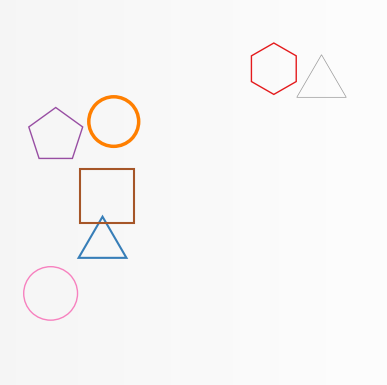[{"shape": "hexagon", "thickness": 1, "radius": 0.33, "center": [0.707, 0.822]}, {"shape": "triangle", "thickness": 1.5, "radius": 0.36, "center": [0.265, 0.366]}, {"shape": "pentagon", "thickness": 1, "radius": 0.37, "center": [0.144, 0.648]}, {"shape": "circle", "thickness": 2.5, "radius": 0.32, "center": [0.294, 0.684]}, {"shape": "square", "thickness": 1.5, "radius": 0.35, "center": [0.276, 0.49]}, {"shape": "circle", "thickness": 1, "radius": 0.35, "center": [0.131, 0.238]}, {"shape": "triangle", "thickness": 0.5, "radius": 0.37, "center": [0.83, 0.784]}]